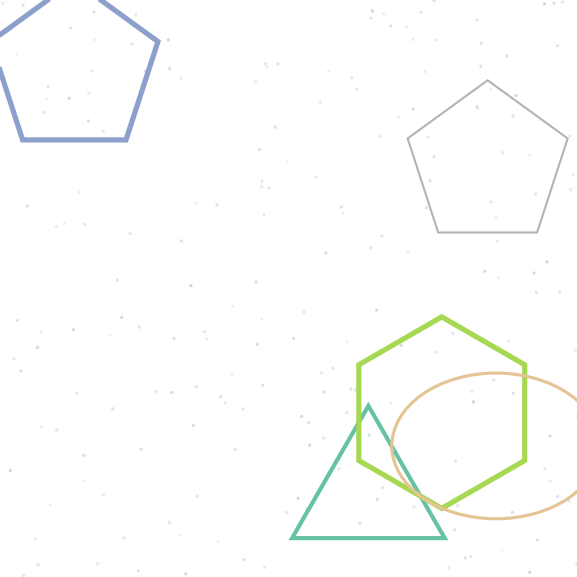[{"shape": "triangle", "thickness": 2, "radius": 0.76, "center": [0.638, 0.144]}, {"shape": "pentagon", "thickness": 2.5, "radius": 0.76, "center": [0.129, 0.88]}, {"shape": "hexagon", "thickness": 2.5, "radius": 0.83, "center": [0.765, 0.285]}, {"shape": "oval", "thickness": 1.5, "radius": 0.9, "center": [0.859, 0.227]}, {"shape": "pentagon", "thickness": 1, "radius": 0.73, "center": [0.844, 0.714]}]